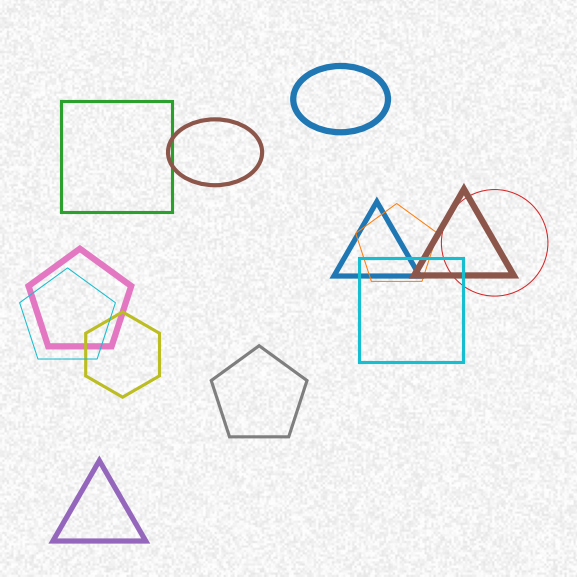[{"shape": "oval", "thickness": 3, "radius": 0.41, "center": [0.59, 0.827]}, {"shape": "triangle", "thickness": 2.5, "radius": 0.43, "center": [0.653, 0.564]}, {"shape": "pentagon", "thickness": 0.5, "radius": 0.37, "center": [0.687, 0.572]}, {"shape": "square", "thickness": 1.5, "radius": 0.48, "center": [0.202, 0.729]}, {"shape": "circle", "thickness": 0.5, "radius": 0.46, "center": [0.857, 0.579]}, {"shape": "triangle", "thickness": 2.5, "radius": 0.46, "center": [0.172, 0.109]}, {"shape": "triangle", "thickness": 3, "radius": 0.5, "center": [0.803, 0.572]}, {"shape": "oval", "thickness": 2, "radius": 0.41, "center": [0.372, 0.735]}, {"shape": "pentagon", "thickness": 3, "radius": 0.47, "center": [0.138, 0.475]}, {"shape": "pentagon", "thickness": 1.5, "radius": 0.44, "center": [0.449, 0.313]}, {"shape": "hexagon", "thickness": 1.5, "radius": 0.37, "center": [0.212, 0.385]}, {"shape": "pentagon", "thickness": 0.5, "radius": 0.44, "center": [0.117, 0.448]}, {"shape": "square", "thickness": 1.5, "radius": 0.45, "center": [0.712, 0.463]}]